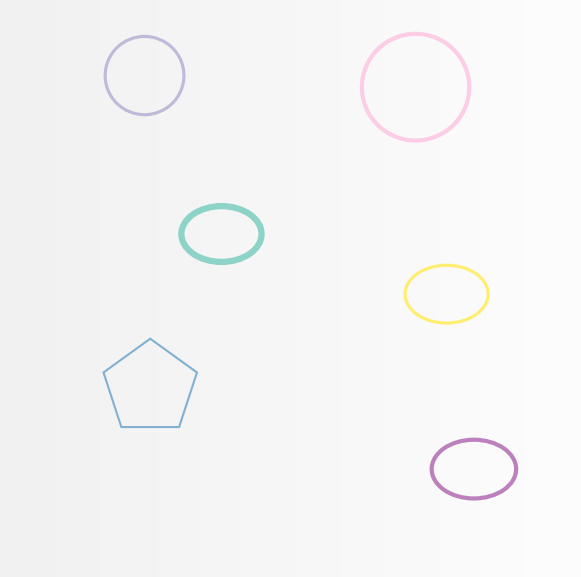[{"shape": "oval", "thickness": 3, "radius": 0.34, "center": [0.381, 0.594]}, {"shape": "circle", "thickness": 1.5, "radius": 0.34, "center": [0.249, 0.868]}, {"shape": "pentagon", "thickness": 1, "radius": 0.42, "center": [0.258, 0.328]}, {"shape": "circle", "thickness": 2, "radius": 0.46, "center": [0.715, 0.848]}, {"shape": "oval", "thickness": 2, "radius": 0.36, "center": [0.815, 0.187]}, {"shape": "oval", "thickness": 1.5, "radius": 0.36, "center": [0.768, 0.49]}]